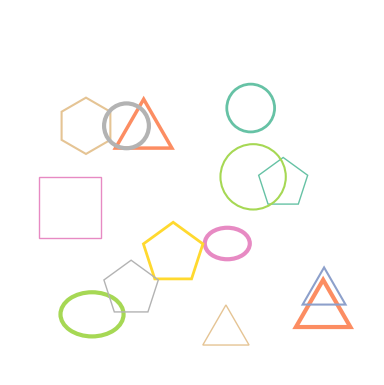[{"shape": "circle", "thickness": 2, "radius": 0.31, "center": [0.651, 0.719]}, {"shape": "pentagon", "thickness": 1, "radius": 0.33, "center": [0.736, 0.524]}, {"shape": "triangle", "thickness": 2.5, "radius": 0.42, "center": [0.373, 0.658]}, {"shape": "triangle", "thickness": 3, "radius": 0.41, "center": [0.839, 0.191]}, {"shape": "triangle", "thickness": 1.5, "radius": 0.32, "center": [0.842, 0.241]}, {"shape": "square", "thickness": 1, "radius": 0.4, "center": [0.182, 0.461]}, {"shape": "oval", "thickness": 3, "radius": 0.29, "center": [0.59, 0.368]}, {"shape": "circle", "thickness": 1.5, "radius": 0.42, "center": [0.657, 0.541]}, {"shape": "oval", "thickness": 3, "radius": 0.41, "center": [0.239, 0.184]}, {"shape": "pentagon", "thickness": 2, "radius": 0.41, "center": [0.45, 0.341]}, {"shape": "triangle", "thickness": 1, "radius": 0.35, "center": [0.587, 0.139]}, {"shape": "hexagon", "thickness": 1.5, "radius": 0.37, "center": [0.223, 0.673]}, {"shape": "pentagon", "thickness": 1, "radius": 0.37, "center": [0.341, 0.25]}, {"shape": "circle", "thickness": 3, "radius": 0.29, "center": [0.329, 0.673]}]